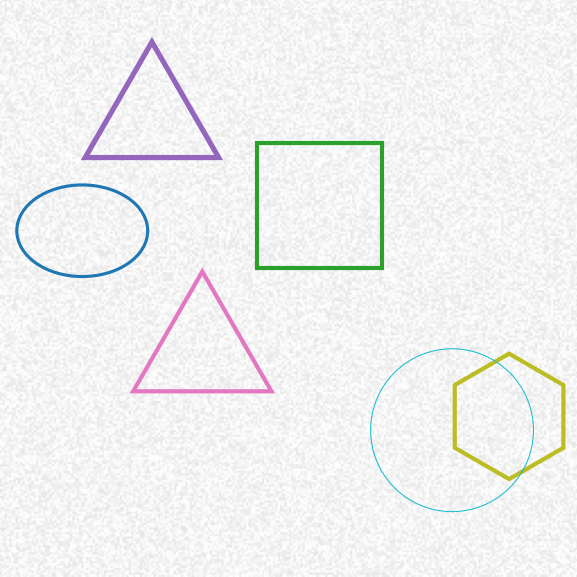[{"shape": "oval", "thickness": 1.5, "radius": 0.57, "center": [0.142, 0.6]}, {"shape": "square", "thickness": 2, "radius": 0.54, "center": [0.553, 0.643]}, {"shape": "triangle", "thickness": 2.5, "radius": 0.67, "center": [0.263, 0.793]}, {"shape": "triangle", "thickness": 2, "radius": 0.69, "center": [0.35, 0.391]}, {"shape": "hexagon", "thickness": 2, "radius": 0.54, "center": [0.882, 0.278]}, {"shape": "circle", "thickness": 0.5, "radius": 0.71, "center": [0.783, 0.254]}]